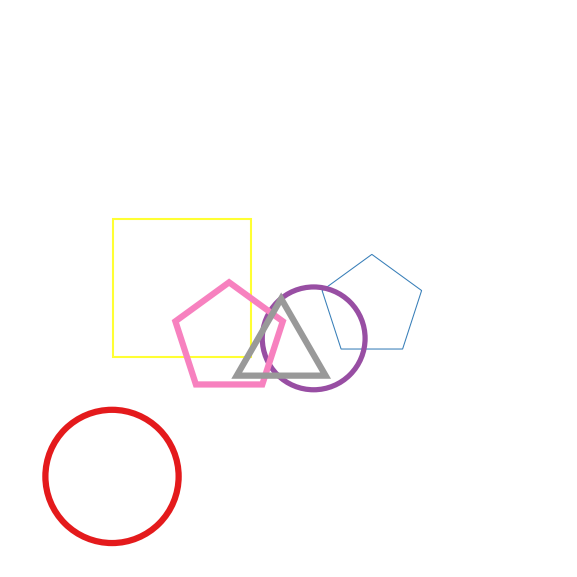[{"shape": "circle", "thickness": 3, "radius": 0.58, "center": [0.194, 0.174]}, {"shape": "pentagon", "thickness": 0.5, "radius": 0.45, "center": [0.644, 0.468]}, {"shape": "circle", "thickness": 2.5, "radius": 0.45, "center": [0.543, 0.413]}, {"shape": "square", "thickness": 1, "radius": 0.6, "center": [0.315, 0.5]}, {"shape": "pentagon", "thickness": 3, "radius": 0.49, "center": [0.397, 0.413]}, {"shape": "triangle", "thickness": 3, "radius": 0.44, "center": [0.487, 0.393]}]